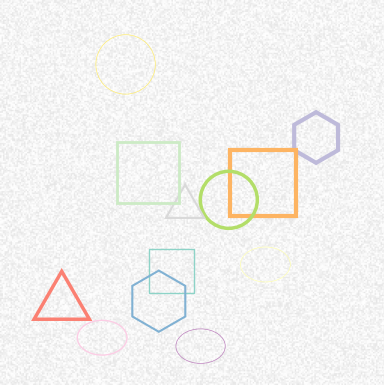[{"shape": "square", "thickness": 1, "radius": 0.29, "center": [0.445, 0.296]}, {"shape": "oval", "thickness": 0.5, "radius": 0.32, "center": [0.689, 0.313]}, {"shape": "hexagon", "thickness": 3, "radius": 0.33, "center": [0.821, 0.643]}, {"shape": "triangle", "thickness": 2.5, "radius": 0.41, "center": [0.16, 0.212]}, {"shape": "hexagon", "thickness": 1.5, "radius": 0.4, "center": [0.412, 0.218]}, {"shape": "square", "thickness": 3, "radius": 0.43, "center": [0.684, 0.525]}, {"shape": "circle", "thickness": 2.5, "radius": 0.37, "center": [0.594, 0.481]}, {"shape": "oval", "thickness": 1, "radius": 0.32, "center": [0.265, 0.123]}, {"shape": "triangle", "thickness": 1.5, "radius": 0.29, "center": [0.481, 0.463]}, {"shape": "oval", "thickness": 0.5, "radius": 0.32, "center": [0.521, 0.101]}, {"shape": "square", "thickness": 2, "radius": 0.4, "center": [0.385, 0.552]}, {"shape": "circle", "thickness": 0.5, "radius": 0.39, "center": [0.326, 0.833]}]